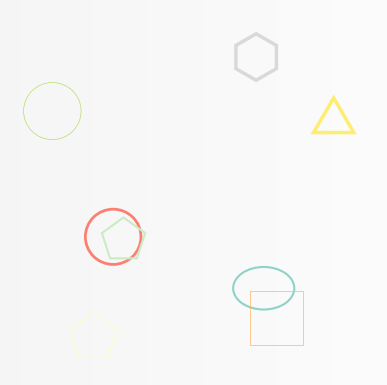[{"shape": "oval", "thickness": 1.5, "radius": 0.39, "center": [0.681, 0.251]}, {"shape": "pentagon", "thickness": 0.5, "radius": 0.32, "center": [0.242, 0.124]}, {"shape": "circle", "thickness": 2, "radius": 0.36, "center": [0.292, 0.385]}, {"shape": "square", "thickness": 0.5, "radius": 0.34, "center": [0.714, 0.174]}, {"shape": "circle", "thickness": 0.5, "radius": 0.37, "center": [0.135, 0.711]}, {"shape": "hexagon", "thickness": 2.5, "radius": 0.3, "center": [0.661, 0.852]}, {"shape": "pentagon", "thickness": 1.5, "radius": 0.29, "center": [0.319, 0.377]}, {"shape": "triangle", "thickness": 2.5, "radius": 0.3, "center": [0.861, 0.686]}]